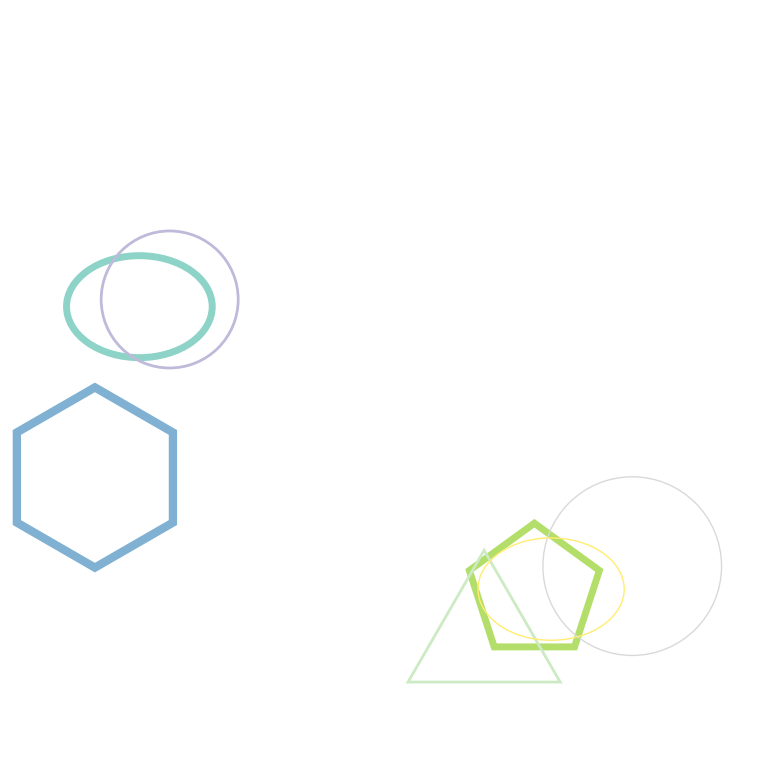[{"shape": "oval", "thickness": 2.5, "radius": 0.47, "center": [0.181, 0.602]}, {"shape": "circle", "thickness": 1, "radius": 0.44, "center": [0.22, 0.611]}, {"shape": "hexagon", "thickness": 3, "radius": 0.59, "center": [0.123, 0.38]}, {"shape": "pentagon", "thickness": 2.5, "radius": 0.44, "center": [0.694, 0.232]}, {"shape": "circle", "thickness": 0.5, "radius": 0.58, "center": [0.821, 0.265]}, {"shape": "triangle", "thickness": 1, "radius": 0.57, "center": [0.629, 0.171]}, {"shape": "oval", "thickness": 0.5, "radius": 0.47, "center": [0.716, 0.235]}]